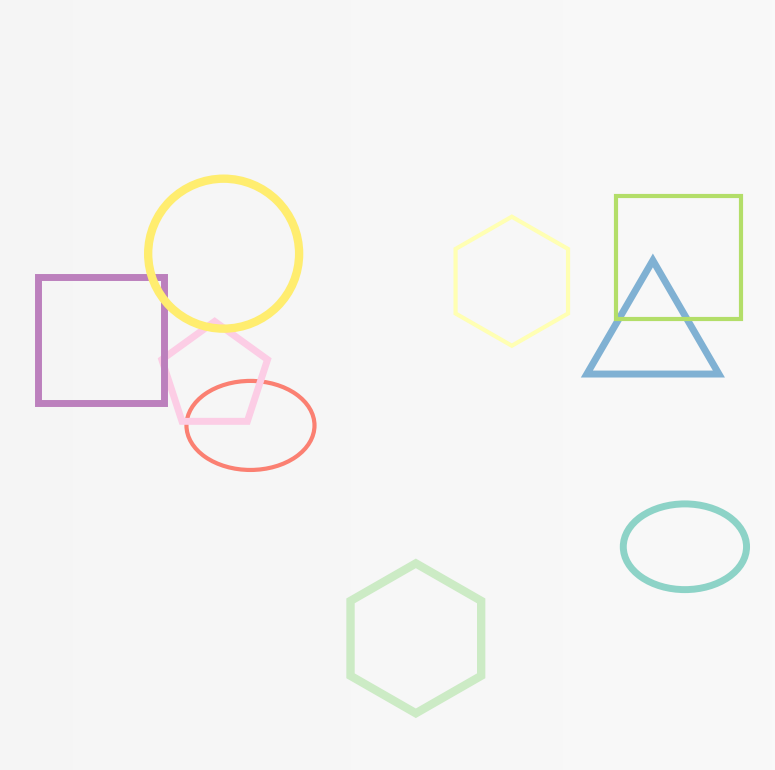[{"shape": "oval", "thickness": 2.5, "radius": 0.4, "center": [0.884, 0.29]}, {"shape": "hexagon", "thickness": 1.5, "radius": 0.42, "center": [0.66, 0.635]}, {"shape": "oval", "thickness": 1.5, "radius": 0.41, "center": [0.323, 0.447]}, {"shape": "triangle", "thickness": 2.5, "radius": 0.49, "center": [0.842, 0.563]}, {"shape": "square", "thickness": 1.5, "radius": 0.4, "center": [0.875, 0.666]}, {"shape": "pentagon", "thickness": 2.5, "radius": 0.36, "center": [0.277, 0.511]}, {"shape": "square", "thickness": 2.5, "radius": 0.41, "center": [0.13, 0.559]}, {"shape": "hexagon", "thickness": 3, "radius": 0.49, "center": [0.537, 0.171]}, {"shape": "circle", "thickness": 3, "radius": 0.49, "center": [0.289, 0.671]}]